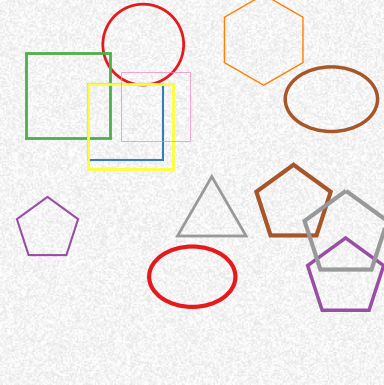[{"shape": "oval", "thickness": 3, "radius": 0.56, "center": [0.499, 0.281]}, {"shape": "circle", "thickness": 2, "radius": 0.52, "center": [0.372, 0.884]}, {"shape": "square", "thickness": 1.5, "radius": 0.49, "center": [0.326, 0.683]}, {"shape": "square", "thickness": 2, "radius": 0.55, "center": [0.177, 0.751]}, {"shape": "pentagon", "thickness": 1.5, "radius": 0.42, "center": [0.123, 0.405]}, {"shape": "pentagon", "thickness": 2.5, "radius": 0.52, "center": [0.898, 0.278]}, {"shape": "hexagon", "thickness": 1, "radius": 0.59, "center": [0.685, 0.896]}, {"shape": "square", "thickness": 2, "radius": 0.55, "center": [0.338, 0.671]}, {"shape": "pentagon", "thickness": 3, "radius": 0.51, "center": [0.762, 0.471]}, {"shape": "oval", "thickness": 2.5, "radius": 0.6, "center": [0.861, 0.742]}, {"shape": "square", "thickness": 0.5, "radius": 0.45, "center": [0.405, 0.724]}, {"shape": "triangle", "thickness": 2, "radius": 0.51, "center": [0.55, 0.438]}, {"shape": "pentagon", "thickness": 3, "radius": 0.57, "center": [0.899, 0.391]}]